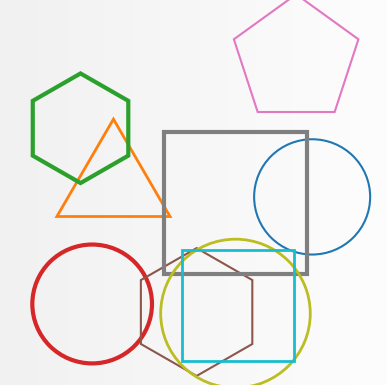[{"shape": "circle", "thickness": 1.5, "radius": 0.75, "center": [0.806, 0.489]}, {"shape": "triangle", "thickness": 2, "radius": 0.84, "center": [0.293, 0.522]}, {"shape": "hexagon", "thickness": 3, "radius": 0.71, "center": [0.208, 0.667]}, {"shape": "circle", "thickness": 3, "radius": 0.77, "center": [0.238, 0.21]}, {"shape": "hexagon", "thickness": 1.5, "radius": 0.83, "center": [0.507, 0.19]}, {"shape": "pentagon", "thickness": 1.5, "radius": 0.84, "center": [0.764, 0.846]}, {"shape": "square", "thickness": 3, "radius": 0.92, "center": [0.608, 0.473]}, {"shape": "circle", "thickness": 2, "radius": 0.97, "center": [0.608, 0.186]}, {"shape": "square", "thickness": 2, "radius": 0.72, "center": [0.613, 0.207]}]